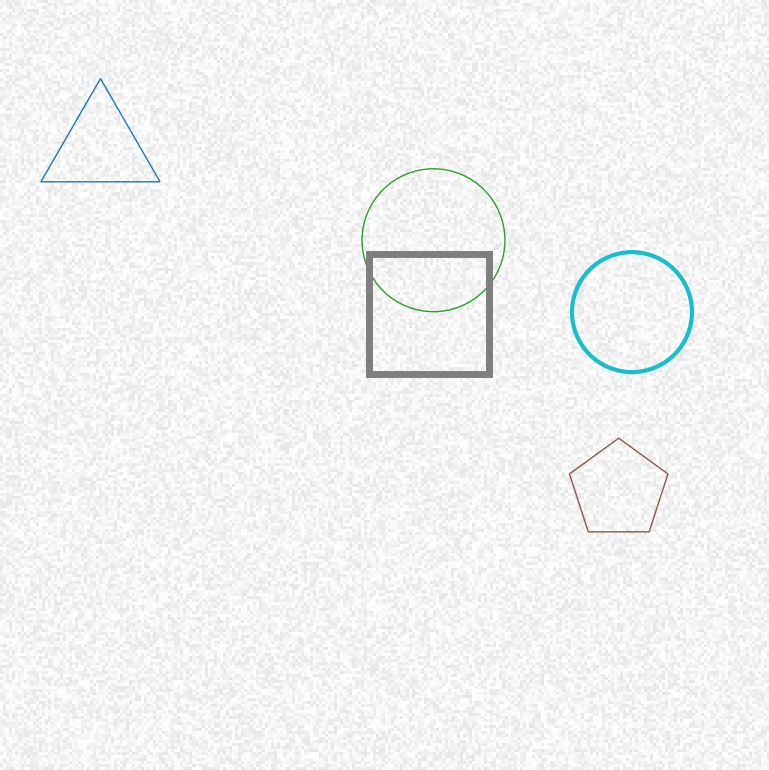[{"shape": "triangle", "thickness": 0.5, "radius": 0.45, "center": [0.13, 0.809]}, {"shape": "circle", "thickness": 0.5, "radius": 0.46, "center": [0.563, 0.688]}, {"shape": "pentagon", "thickness": 0.5, "radius": 0.34, "center": [0.804, 0.364]}, {"shape": "square", "thickness": 2.5, "radius": 0.39, "center": [0.557, 0.592]}, {"shape": "circle", "thickness": 1.5, "radius": 0.39, "center": [0.821, 0.595]}]